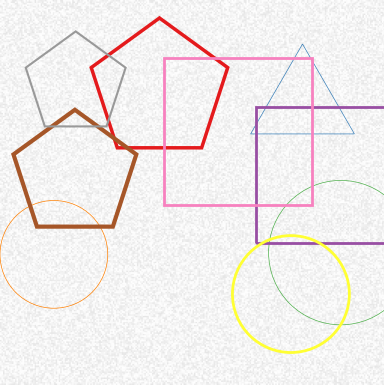[{"shape": "pentagon", "thickness": 2.5, "radius": 0.93, "center": [0.414, 0.767]}, {"shape": "triangle", "thickness": 0.5, "radius": 0.78, "center": [0.786, 0.73]}, {"shape": "circle", "thickness": 0.5, "radius": 0.94, "center": [0.885, 0.344]}, {"shape": "square", "thickness": 2, "radius": 0.88, "center": [0.841, 0.546]}, {"shape": "circle", "thickness": 0.5, "radius": 0.7, "center": [0.14, 0.339]}, {"shape": "circle", "thickness": 2, "radius": 0.76, "center": [0.756, 0.236]}, {"shape": "pentagon", "thickness": 3, "radius": 0.84, "center": [0.195, 0.547]}, {"shape": "square", "thickness": 2, "radius": 0.96, "center": [0.618, 0.658]}, {"shape": "pentagon", "thickness": 1.5, "radius": 0.68, "center": [0.197, 0.782]}]